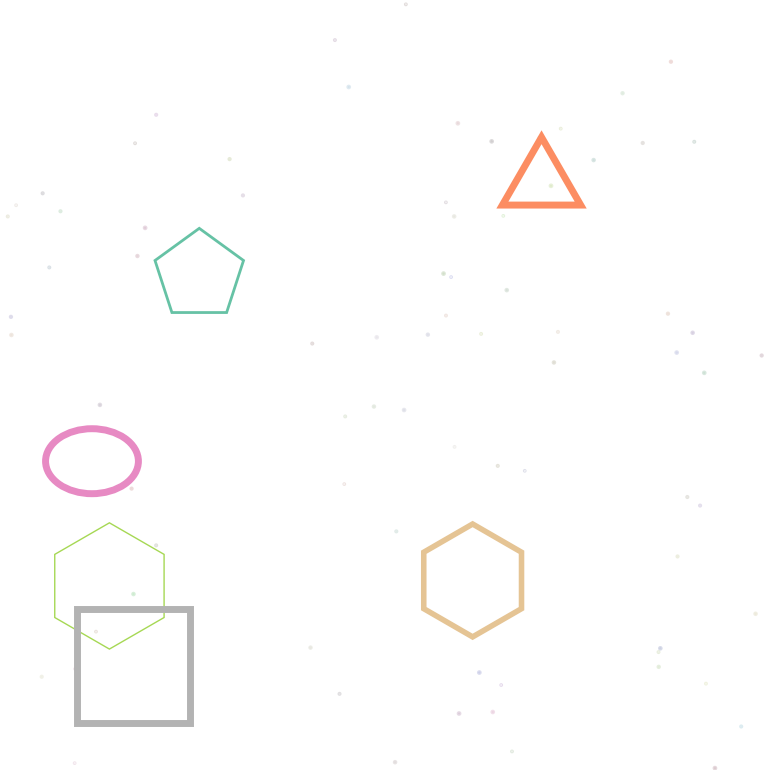[{"shape": "pentagon", "thickness": 1, "radius": 0.3, "center": [0.259, 0.643]}, {"shape": "triangle", "thickness": 2.5, "radius": 0.29, "center": [0.703, 0.763]}, {"shape": "oval", "thickness": 2.5, "radius": 0.3, "center": [0.119, 0.401]}, {"shape": "hexagon", "thickness": 0.5, "radius": 0.41, "center": [0.142, 0.239]}, {"shape": "hexagon", "thickness": 2, "radius": 0.37, "center": [0.614, 0.246]}, {"shape": "square", "thickness": 2.5, "radius": 0.37, "center": [0.173, 0.135]}]